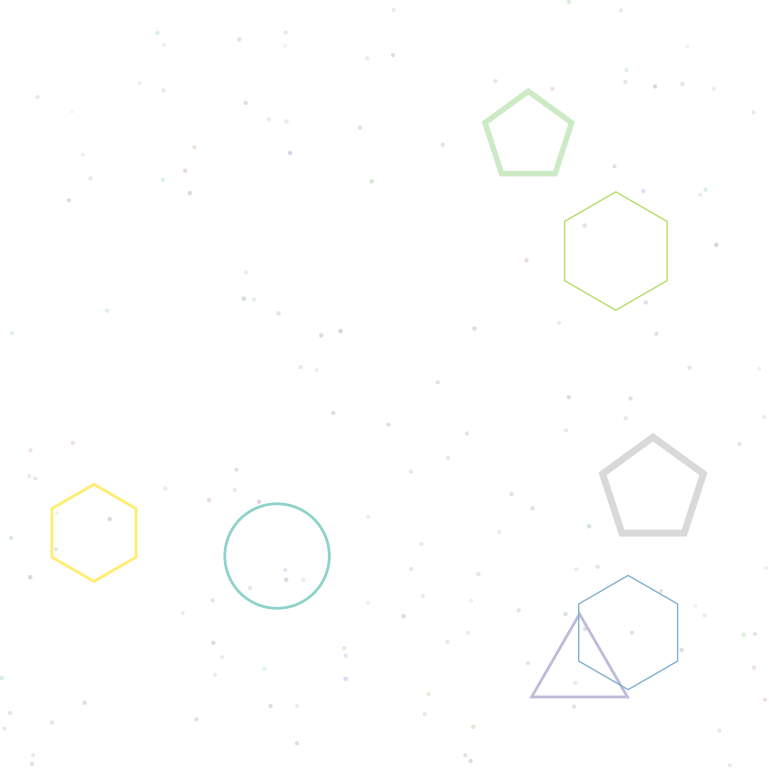[{"shape": "circle", "thickness": 1, "radius": 0.34, "center": [0.36, 0.278]}, {"shape": "triangle", "thickness": 1, "radius": 0.36, "center": [0.753, 0.131]}, {"shape": "hexagon", "thickness": 0.5, "radius": 0.37, "center": [0.816, 0.179]}, {"shape": "hexagon", "thickness": 0.5, "radius": 0.38, "center": [0.8, 0.674]}, {"shape": "pentagon", "thickness": 2.5, "radius": 0.34, "center": [0.848, 0.363]}, {"shape": "pentagon", "thickness": 2, "radius": 0.3, "center": [0.686, 0.822]}, {"shape": "hexagon", "thickness": 1, "radius": 0.32, "center": [0.122, 0.308]}]